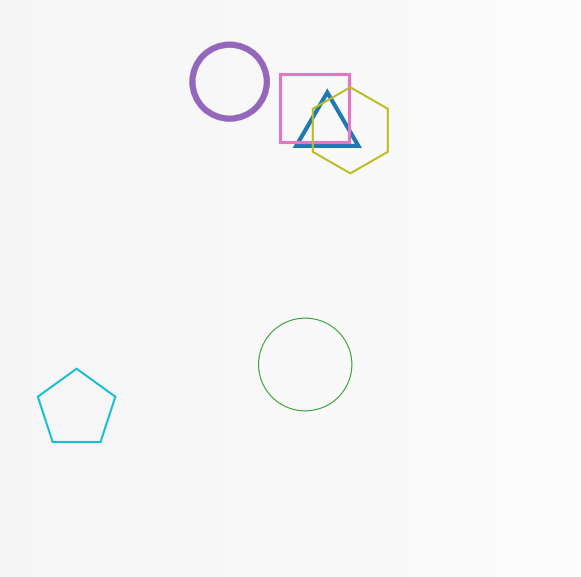[{"shape": "triangle", "thickness": 2, "radius": 0.31, "center": [0.563, 0.777]}, {"shape": "circle", "thickness": 0.5, "radius": 0.4, "center": [0.525, 0.368]}, {"shape": "circle", "thickness": 3, "radius": 0.32, "center": [0.395, 0.858]}, {"shape": "square", "thickness": 1.5, "radius": 0.3, "center": [0.541, 0.812]}, {"shape": "hexagon", "thickness": 1, "radius": 0.37, "center": [0.603, 0.773]}, {"shape": "pentagon", "thickness": 1, "radius": 0.35, "center": [0.132, 0.291]}]